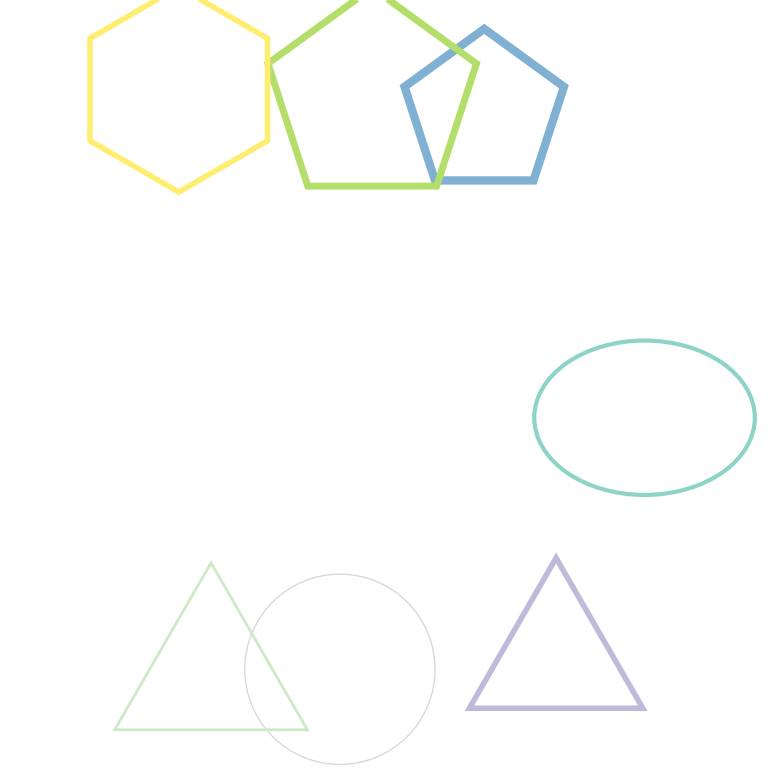[{"shape": "oval", "thickness": 1.5, "radius": 0.72, "center": [0.837, 0.457]}, {"shape": "triangle", "thickness": 2, "radius": 0.65, "center": [0.722, 0.145]}, {"shape": "pentagon", "thickness": 3, "radius": 0.54, "center": [0.629, 0.854]}, {"shape": "pentagon", "thickness": 2.5, "radius": 0.71, "center": [0.483, 0.873]}, {"shape": "circle", "thickness": 0.5, "radius": 0.62, "center": [0.441, 0.131]}, {"shape": "triangle", "thickness": 1, "radius": 0.72, "center": [0.274, 0.125]}, {"shape": "hexagon", "thickness": 2, "radius": 0.67, "center": [0.232, 0.884]}]